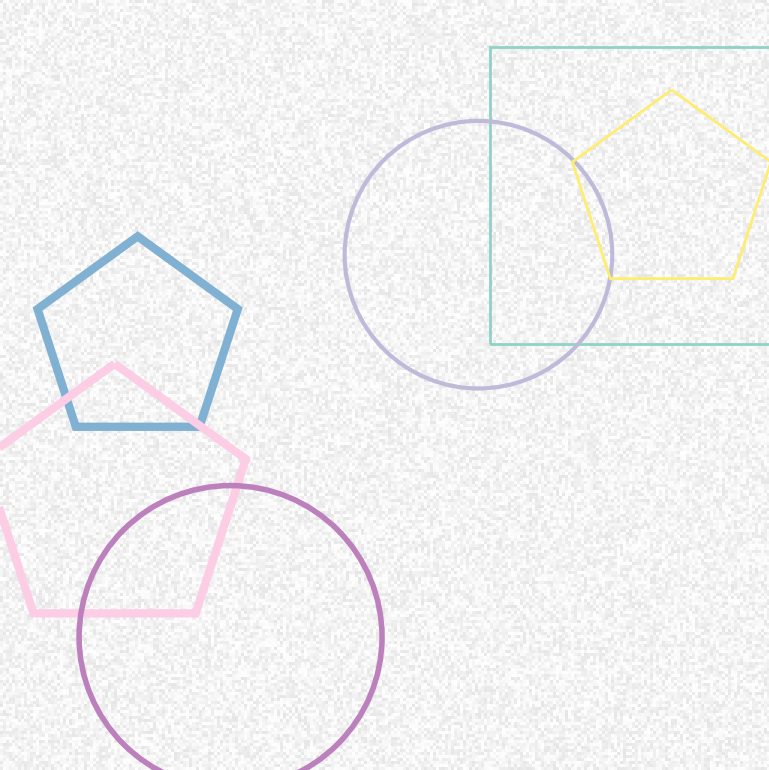[{"shape": "square", "thickness": 1, "radius": 0.96, "center": [0.83, 0.746]}, {"shape": "circle", "thickness": 1.5, "radius": 0.87, "center": [0.621, 0.669]}, {"shape": "pentagon", "thickness": 3, "radius": 0.68, "center": [0.179, 0.556]}, {"shape": "pentagon", "thickness": 3, "radius": 0.9, "center": [0.149, 0.348]}, {"shape": "circle", "thickness": 2, "radius": 0.98, "center": [0.299, 0.173]}, {"shape": "pentagon", "thickness": 1, "radius": 0.68, "center": [0.872, 0.748]}]